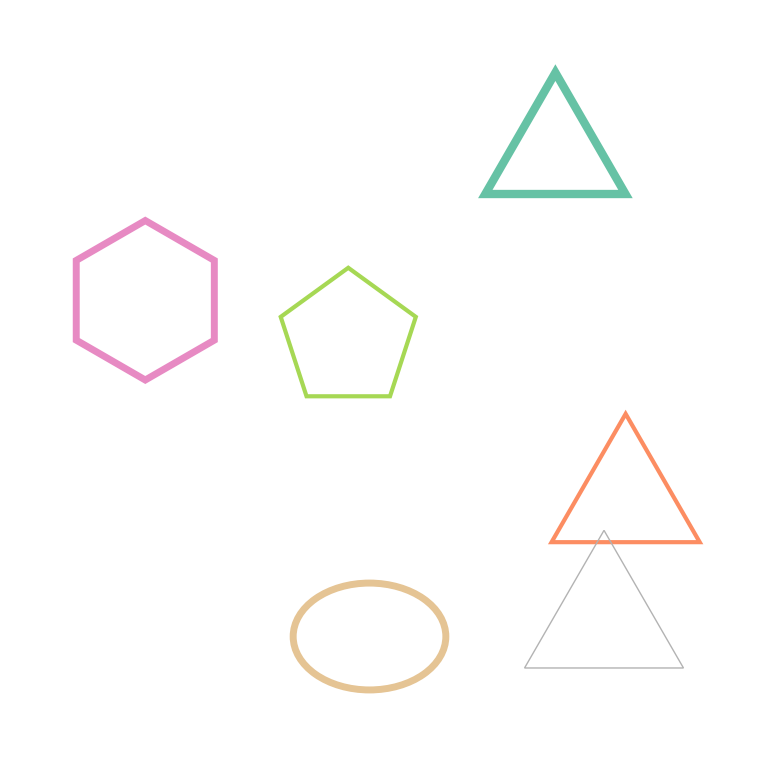[{"shape": "triangle", "thickness": 3, "radius": 0.53, "center": [0.721, 0.801]}, {"shape": "triangle", "thickness": 1.5, "radius": 0.56, "center": [0.813, 0.351]}, {"shape": "hexagon", "thickness": 2.5, "radius": 0.52, "center": [0.189, 0.61]}, {"shape": "pentagon", "thickness": 1.5, "radius": 0.46, "center": [0.452, 0.56]}, {"shape": "oval", "thickness": 2.5, "radius": 0.5, "center": [0.48, 0.173]}, {"shape": "triangle", "thickness": 0.5, "radius": 0.6, "center": [0.784, 0.192]}]